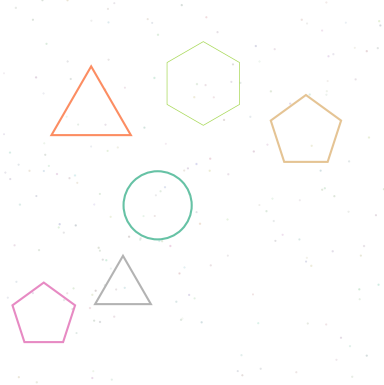[{"shape": "circle", "thickness": 1.5, "radius": 0.44, "center": [0.409, 0.467]}, {"shape": "triangle", "thickness": 1.5, "radius": 0.6, "center": [0.237, 0.709]}, {"shape": "pentagon", "thickness": 1.5, "radius": 0.43, "center": [0.114, 0.181]}, {"shape": "hexagon", "thickness": 0.5, "radius": 0.54, "center": [0.528, 0.783]}, {"shape": "pentagon", "thickness": 1.5, "radius": 0.48, "center": [0.795, 0.657]}, {"shape": "triangle", "thickness": 1.5, "radius": 0.42, "center": [0.319, 0.252]}]